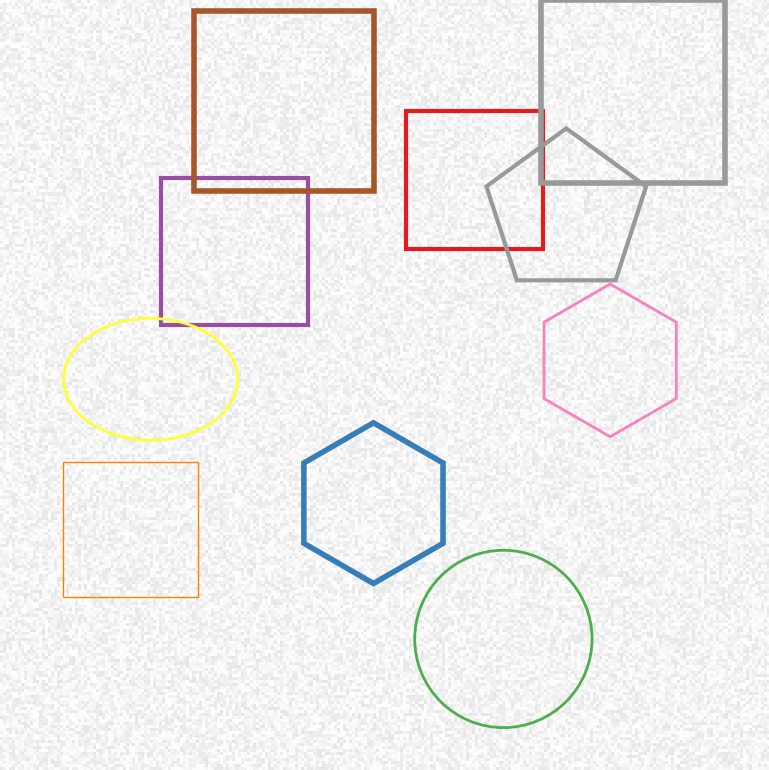[{"shape": "square", "thickness": 1.5, "radius": 0.45, "center": [0.616, 0.766]}, {"shape": "hexagon", "thickness": 2, "radius": 0.52, "center": [0.485, 0.347]}, {"shape": "circle", "thickness": 1, "radius": 0.58, "center": [0.654, 0.17]}, {"shape": "square", "thickness": 1.5, "radius": 0.48, "center": [0.304, 0.673]}, {"shape": "square", "thickness": 0.5, "radius": 0.44, "center": [0.17, 0.313]}, {"shape": "oval", "thickness": 1, "radius": 0.57, "center": [0.196, 0.507]}, {"shape": "square", "thickness": 2, "radius": 0.58, "center": [0.369, 0.868]}, {"shape": "hexagon", "thickness": 1, "radius": 0.5, "center": [0.792, 0.532]}, {"shape": "pentagon", "thickness": 1.5, "radius": 0.55, "center": [0.735, 0.724]}, {"shape": "square", "thickness": 2, "radius": 0.6, "center": [0.822, 0.881]}]